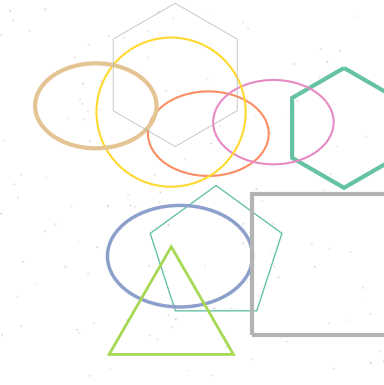[{"shape": "pentagon", "thickness": 1, "radius": 0.9, "center": [0.561, 0.338]}, {"shape": "hexagon", "thickness": 3, "radius": 0.78, "center": [0.894, 0.668]}, {"shape": "oval", "thickness": 1.5, "radius": 0.78, "center": [0.541, 0.653]}, {"shape": "oval", "thickness": 2.5, "radius": 0.94, "center": [0.468, 0.335]}, {"shape": "oval", "thickness": 1.5, "radius": 0.78, "center": [0.71, 0.683]}, {"shape": "triangle", "thickness": 2, "radius": 0.93, "center": [0.445, 0.173]}, {"shape": "circle", "thickness": 1.5, "radius": 0.97, "center": [0.444, 0.709]}, {"shape": "oval", "thickness": 3, "radius": 0.79, "center": [0.249, 0.725]}, {"shape": "square", "thickness": 3, "radius": 0.91, "center": [0.836, 0.313]}, {"shape": "hexagon", "thickness": 0.5, "radius": 0.93, "center": [0.455, 0.805]}]